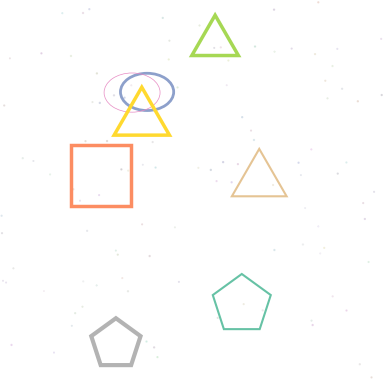[{"shape": "pentagon", "thickness": 1.5, "radius": 0.4, "center": [0.628, 0.209]}, {"shape": "square", "thickness": 2.5, "radius": 0.4, "center": [0.262, 0.543]}, {"shape": "oval", "thickness": 2, "radius": 0.35, "center": [0.382, 0.761]}, {"shape": "oval", "thickness": 0.5, "radius": 0.36, "center": [0.343, 0.76]}, {"shape": "triangle", "thickness": 2.5, "radius": 0.35, "center": [0.559, 0.891]}, {"shape": "triangle", "thickness": 2.5, "radius": 0.41, "center": [0.368, 0.69]}, {"shape": "triangle", "thickness": 1.5, "radius": 0.41, "center": [0.673, 0.531]}, {"shape": "pentagon", "thickness": 3, "radius": 0.34, "center": [0.301, 0.106]}]